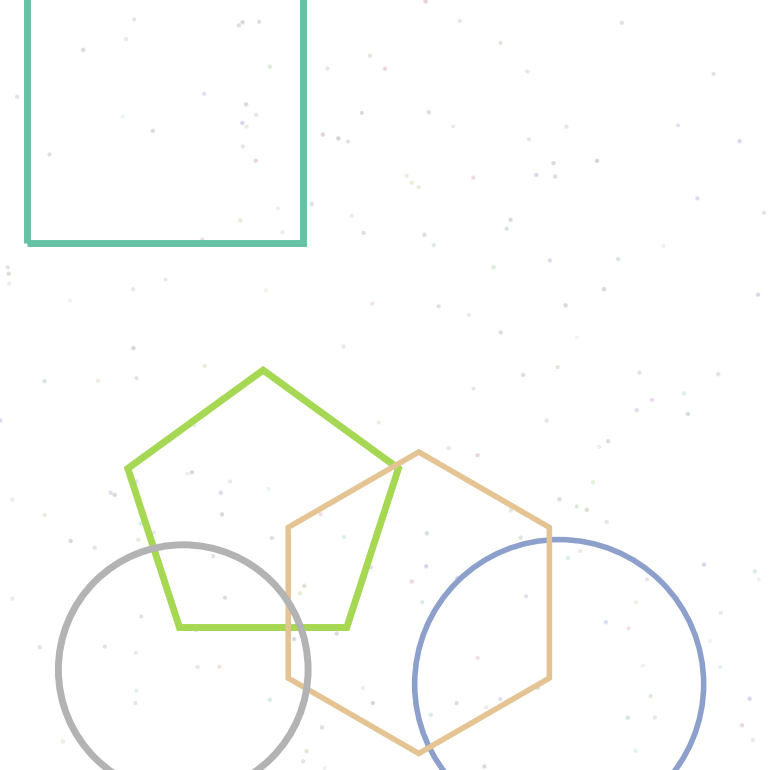[{"shape": "square", "thickness": 2.5, "radius": 0.9, "center": [0.215, 0.864]}, {"shape": "circle", "thickness": 2, "radius": 0.94, "center": [0.726, 0.112]}, {"shape": "pentagon", "thickness": 2.5, "radius": 0.92, "center": [0.342, 0.335]}, {"shape": "hexagon", "thickness": 2, "radius": 0.98, "center": [0.544, 0.217]}, {"shape": "circle", "thickness": 2.5, "radius": 0.81, "center": [0.238, 0.13]}]